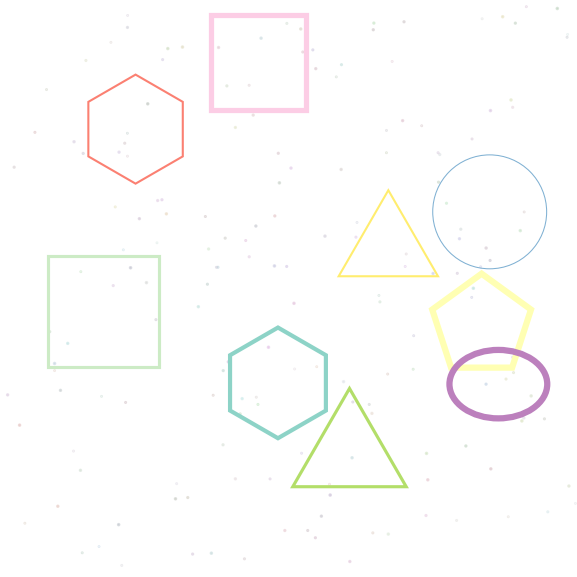[{"shape": "hexagon", "thickness": 2, "radius": 0.48, "center": [0.481, 0.336]}, {"shape": "pentagon", "thickness": 3, "radius": 0.45, "center": [0.834, 0.435]}, {"shape": "hexagon", "thickness": 1, "radius": 0.47, "center": [0.235, 0.776]}, {"shape": "circle", "thickness": 0.5, "radius": 0.49, "center": [0.848, 0.632]}, {"shape": "triangle", "thickness": 1.5, "radius": 0.57, "center": [0.605, 0.213]}, {"shape": "square", "thickness": 2.5, "radius": 0.41, "center": [0.448, 0.891]}, {"shape": "oval", "thickness": 3, "radius": 0.42, "center": [0.863, 0.334]}, {"shape": "square", "thickness": 1.5, "radius": 0.48, "center": [0.18, 0.46]}, {"shape": "triangle", "thickness": 1, "radius": 0.5, "center": [0.672, 0.57]}]